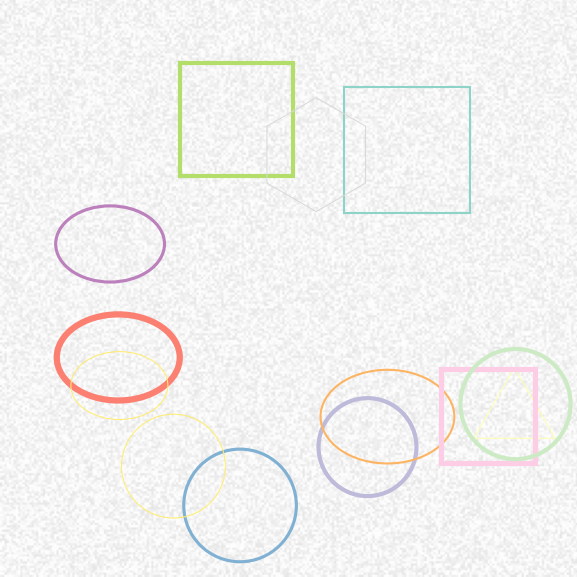[{"shape": "square", "thickness": 1, "radius": 0.54, "center": [0.705, 0.739]}, {"shape": "triangle", "thickness": 0.5, "radius": 0.41, "center": [0.891, 0.281]}, {"shape": "circle", "thickness": 2, "radius": 0.42, "center": [0.636, 0.225]}, {"shape": "oval", "thickness": 3, "radius": 0.53, "center": [0.205, 0.38]}, {"shape": "circle", "thickness": 1.5, "radius": 0.49, "center": [0.416, 0.124]}, {"shape": "oval", "thickness": 1, "radius": 0.58, "center": [0.671, 0.278]}, {"shape": "square", "thickness": 2, "radius": 0.49, "center": [0.41, 0.792]}, {"shape": "square", "thickness": 2.5, "radius": 0.41, "center": [0.845, 0.279]}, {"shape": "hexagon", "thickness": 0.5, "radius": 0.49, "center": [0.548, 0.731]}, {"shape": "oval", "thickness": 1.5, "radius": 0.47, "center": [0.191, 0.577]}, {"shape": "circle", "thickness": 2, "radius": 0.48, "center": [0.893, 0.299]}, {"shape": "oval", "thickness": 0.5, "radius": 0.42, "center": [0.207, 0.332]}, {"shape": "circle", "thickness": 0.5, "radius": 0.45, "center": [0.3, 0.192]}]